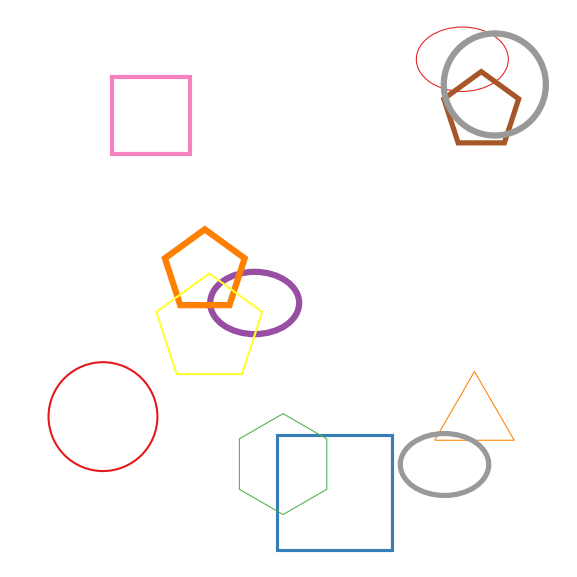[{"shape": "circle", "thickness": 1, "radius": 0.47, "center": [0.178, 0.278]}, {"shape": "oval", "thickness": 0.5, "radius": 0.4, "center": [0.801, 0.897]}, {"shape": "square", "thickness": 1.5, "radius": 0.5, "center": [0.58, 0.147]}, {"shape": "hexagon", "thickness": 0.5, "radius": 0.44, "center": [0.49, 0.196]}, {"shape": "oval", "thickness": 3, "radius": 0.39, "center": [0.441, 0.474]}, {"shape": "pentagon", "thickness": 3, "radius": 0.36, "center": [0.355, 0.529]}, {"shape": "triangle", "thickness": 0.5, "radius": 0.4, "center": [0.822, 0.277]}, {"shape": "pentagon", "thickness": 1, "radius": 0.48, "center": [0.362, 0.429]}, {"shape": "pentagon", "thickness": 2.5, "radius": 0.34, "center": [0.833, 0.807]}, {"shape": "square", "thickness": 2, "radius": 0.34, "center": [0.261, 0.799]}, {"shape": "oval", "thickness": 2.5, "radius": 0.38, "center": [0.77, 0.195]}, {"shape": "circle", "thickness": 3, "radius": 0.44, "center": [0.857, 0.853]}]